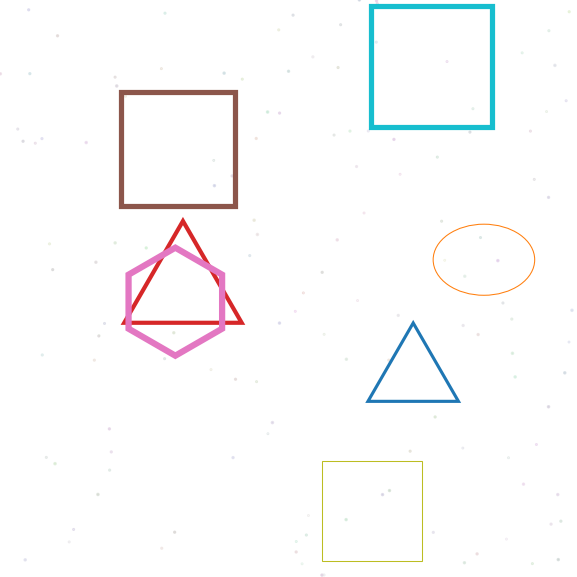[{"shape": "triangle", "thickness": 1.5, "radius": 0.45, "center": [0.716, 0.349]}, {"shape": "oval", "thickness": 0.5, "radius": 0.44, "center": [0.838, 0.549]}, {"shape": "triangle", "thickness": 2, "radius": 0.59, "center": [0.317, 0.499]}, {"shape": "square", "thickness": 2.5, "radius": 0.5, "center": [0.308, 0.741]}, {"shape": "hexagon", "thickness": 3, "radius": 0.47, "center": [0.304, 0.477]}, {"shape": "square", "thickness": 0.5, "radius": 0.43, "center": [0.644, 0.115]}, {"shape": "square", "thickness": 2.5, "radius": 0.53, "center": [0.747, 0.884]}]